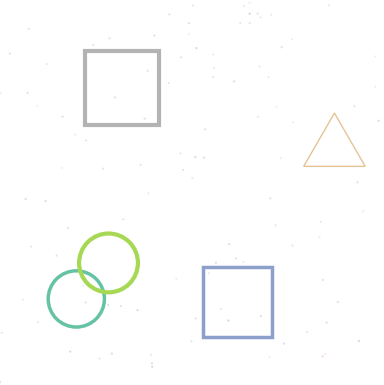[{"shape": "circle", "thickness": 2.5, "radius": 0.37, "center": [0.198, 0.224]}, {"shape": "square", "thickness": 2.5, "radius": 0.45, "center": [0.617, 0.216]}, {"shape": "circle", "thickness": 3, "radius": 0.38, "center": [0.282, 0.317]}, {"shape": "triangle", "thickness": 1, "radius": 0.46, "center": [0.869, 0.614]}, {"shape": "square", "thickness": 3, "radius": 0.48, "center": [0.317, 0.77]}]